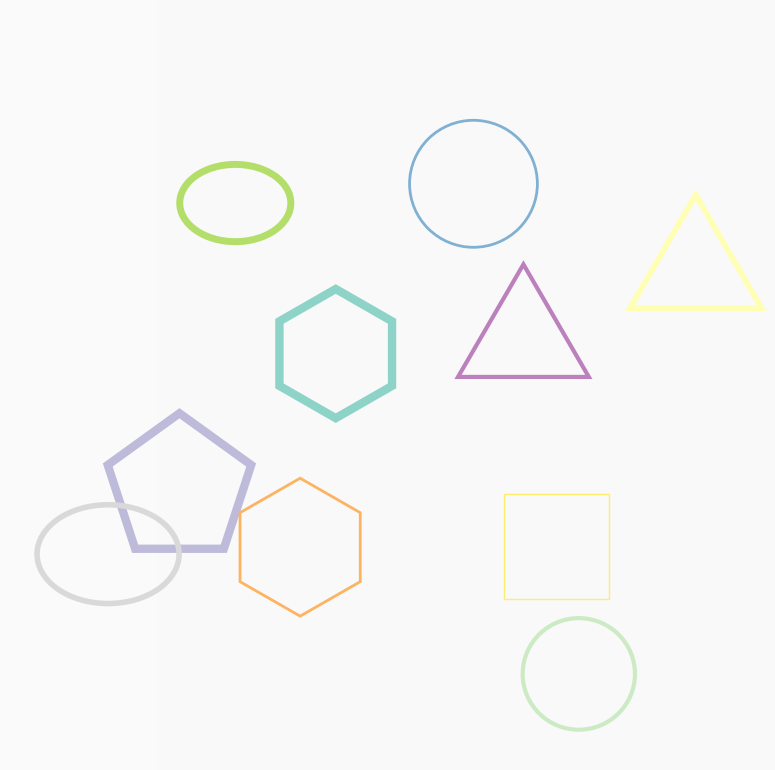[{"shape": "hexagon", "thickness": 3, "radius": 0.42, "center": [0.433, 0.541]}, {"shape": "triangle", "thickness": 2, "radius": 0.49, "center": [0.898, 0.649]}, {"shape": "pentagon", "thickness": 3, "radius": 0.49, "center": [0.232, 0.366]}, {"shape": "circle", "thickness": 1, "radius": 0.41, "center": [0.611, 0.761]}, {"shape": "hexagon", "thickness": 1, "radius": 0.45, "center": [0.387, 0.289]}, {"shape": "oval", "thickness": 2.5, "radius": 0.36, "center": [0.304, 0.736]}, {"shape": "oval", "thickness": 2, "radius": 0.46, "center": [0.139, 0.28]}, {"shape": "triangle", "thickness": 1.5, "radius": 0.49, "center": [0.675, 0.559]}, {"shape": "circle", "thickness": 1.5, "radius": 0.36, "center": [0.747, 0.125]}, {"shape": "square", "thickness": 0.5, "radius": 0.34, "center": [0.718, 0.29]}]